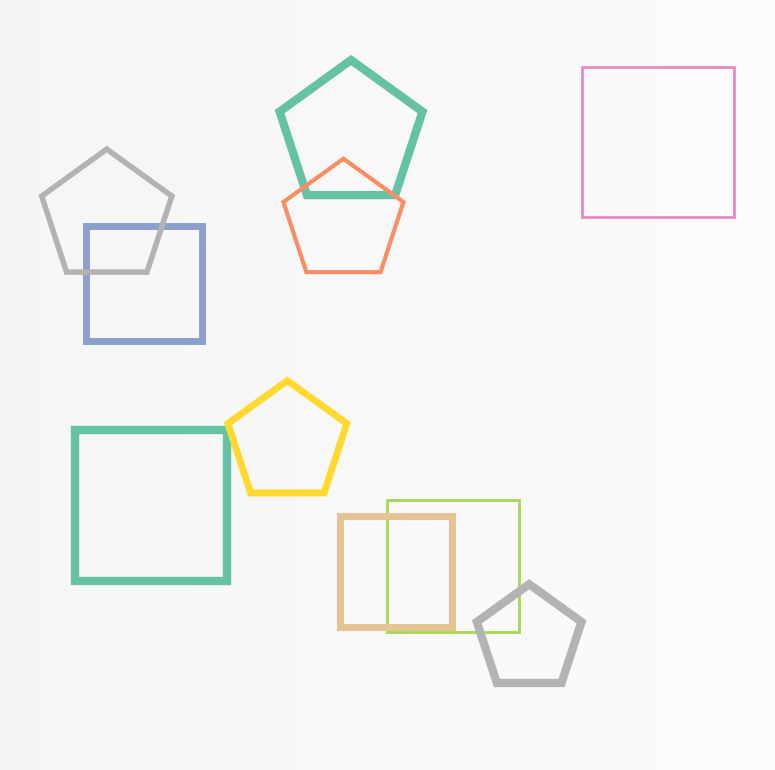[{"shape": "square", "thickness": 3, "radius": 0.49, "center": [0.195, 0.344]}, {"shape": "pentagon", "thickness": 3, "radius": 0.48, "center": [0.453, 0.825]}, {"shape": "pentagon", "thickness": 1.5, "radius": 0.41, "center": [0.443, 0.712]}, {"shape": "square", "thickness": 2.5, "radius": 0.37, "center": [0.186, 0.632]}, {"shape": "square", "thickness": 1, "radius": 0.49, "center": [0.849, 0.816]}, {"shape": "square", "thickness": 1, "radius": 0.43, "center": [0.585, 0.265]}, {"shape": "pentagon", "thickness": 2.5, "radius": 0.4, "center": [0.371, 0.425]}, {"shape": "square", "thickness": 2.5, "radius": 0.36, "center": [0.511, 0.258]}, {"shape": "pentagon", "thickness": 2, "radius": 0.44, "center": [0.138, 0.718]}, {"shape": "pentagon", "thickness": 3, "radius": 0.35, "center": [0.683, 0.17]}]